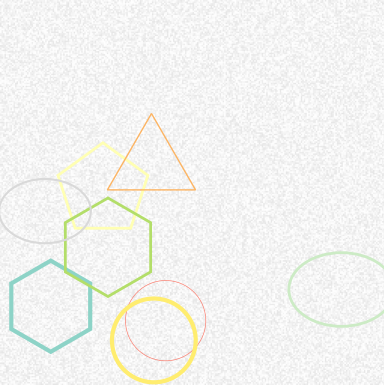[{"shape": "hexagon", "thickness": 3, "radius": 0.59, "center": [0.132, 0.205]}, {"shape": "pentagon", "thickness": 2, "radius": 0.61, "center": [0.267, 0.507]}, {"shape": "circle", "thickness": 0.5, "radius": 0.52, "center": [0.43, 0.167]}, {"shape": "triangle", "thickness": 1, "radius": 0.66, "center": [0.393, 0.573]}, {"shape": "hexagon", "thickness": 2, "radius": 0.64, "center": [0.28, 0.358]}, {"shape": "oval", "thickness": 1.5, "radius": 0.6, "center": [0.117, 0.452]}, {"shape": "oval", "thickness": 2, "radius": 0.68, "center": [0.887, 0.248]}, {"shape": "circle", "thickness": 3, "radius": 0.54, "center": [0.4, 0.116]}]